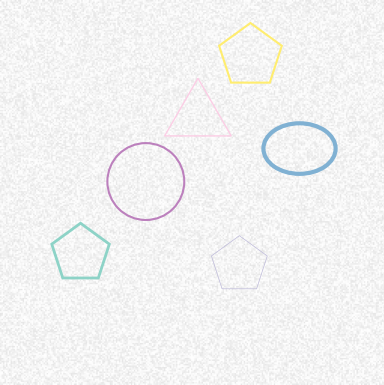[{"shape": "pentagon", "thickness": 2, "radius": 0.39, "center": [0.209, 0.342]}, {"shape": "pentagon", "thickness": 0.5, "radius": 0.38, "center": [0.622, 0.312]}, {"shape": "oval", "thickness": 3, "radius": 0.47, "center": [0.778, 0.614]}, {"shape": "triangle", "thickness": 1, "radius": 0.5, "center": [0.514, 0.697]}, {"shape": "circle", "thickness": 1.5, "radius": 0.5, "center": [0.379, 0.528]}, {"shape": "pentagon", "thickness": 1.5, "radius": 0.43, "center": [0.651, 0.855]}]